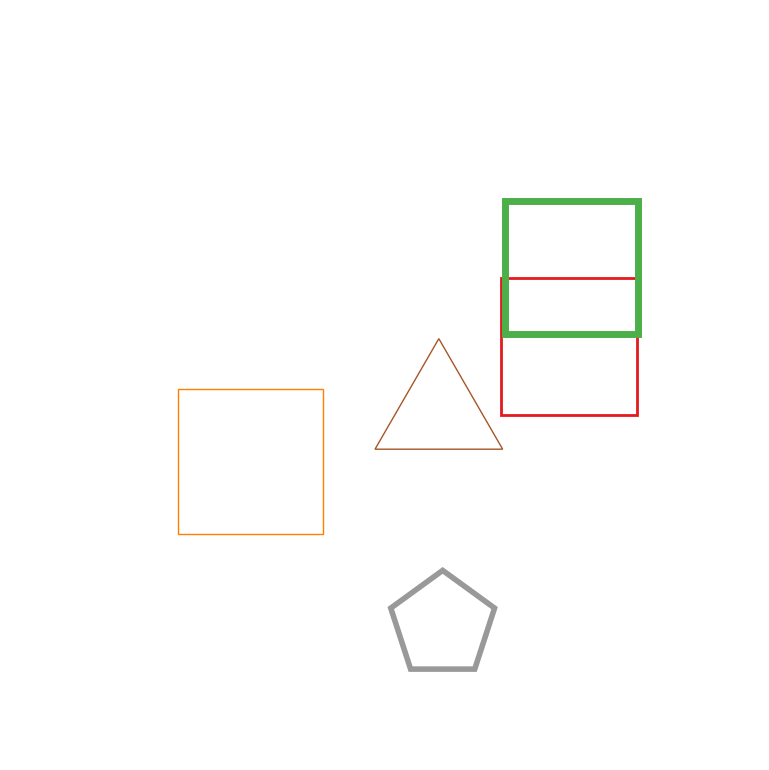[{"shape": "square", "thickness": 1, "radius": 0.44, "center": [0.739, 0.55]}, {"shape": "square", "thickness": 2.5, "radius": 0.43, "center": [0.742, 0.652]}, {"shape": "square", "thickness": 0.5, "radius": 0.47, "center": [0.325, 0.401]}, {"shape": "triangle", "thickness": 0.5, "radius": 0.48, "center": [0.57, 0.464]}, {"shape": "pentagon", "thickness": 2, "radius": 0.35, "center": [0.575, 0.188]}]